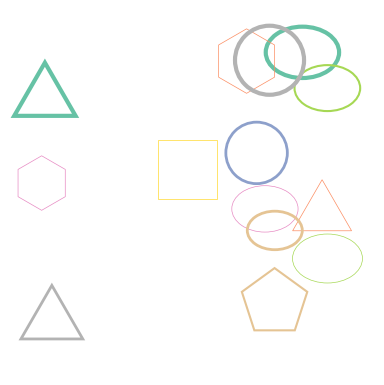[{"shape": "triangle", "thickness": 3, "radius": 0.46, "center": [0.117, 0.745]}, {"shape": "oval", "thickness": 3, "radius": 0.48, "center": [0.786, 0.864]}, {"shape": "hexagon", "thickness": 0.5, "radius": 0.42, "center": [0.64, 0.841]}, {"shape": "triangle", "thickness": 0.5, "radius": 0.44, "center": [0.837, 0.445]}, {"shape": "circle", "thickness": 2, "radius": 0.4, "center": [0.666, 0.603]}, {"shape": "hexagon", "thickness": 0.5, "radius": 0.35, "center": [0.108, 0.525]}, {"shape": "oval", "thickness": 0.5, "radius": 0.43, "center": [0.688, 0.457]}, {"shape": "oval", "thickness": 1.5, "radius": 0.43, "center": [0.85, 0.771]}, {"shape": "oval", "thickness": 0.5, "radius": 0.45, "center": [0.851, 0.329]}, {"shape": "square", "thickness": 0.5, "radius": 0.38, "center": [0.487, 0.56]}, {"shape": "pentagon", "thickness": 1.5, "radius": 0.45, "center": [0.713, 0.214]}, {"shape": "oval", "thickness": 2, "radius": 0.36, "center": [0.714, 0.401]}, {"shape": "triangle", "thickness": 2, "radius": 0.46, "center": [0.135, 0.166]}, {"shape": "circle", "thickness": 3, "radius": 0.45, "center": [0.7, 0.844]}]